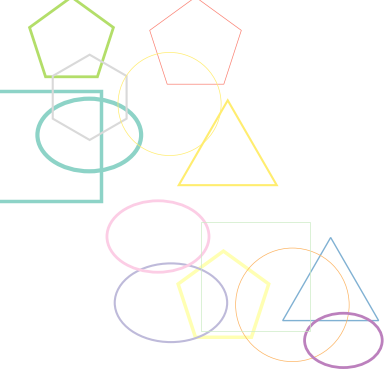[{"shape": "oval", "thickness": 3, "radius": 0.67, "center": [0.232, 0.649]}, {"shape": "square", "thickness": 2.5, "radius": 0.72, "center": [0.12, 0.621]}, {"shape": "pentagon", "thickness": 2.5, "radius": 0.62, "center": [0.58, 0.224]}, {"shape": "oval", "thickness": 1.5, "radius": 0.73, "center": [0.444, 0.214]}, {"shape": "pentagon", "thickness": 0.5, "radius": 0.63, "center": [0.508, 0.883]}, {"shape": "triangle", "thickness": 1, "radius": 0.72, "center": [0.859, 0.239]}, {"shape": "circle", "thickness": 0.5, "radius": 0.74, "center": [0.759, 0.208]}, {"shape": "pentagon", "thickness": 2, "radius": 0.57, "center": [0.186, 0.893]}, {"shape": "oval", "thickness": 2, "radius": 0.66, "center": [0.41, 0.386]}, {"shape": "hexagon", "thickness": 1.5, "radius": 0.55, "center": [0.233, 0.747]}, {"shape": "oval", "thickness": 2, "radius": 0.5, "center": [0.892, 0.116]}, {"shape": "square", "thickness": 0.5, "radius": 0.7, "center": [0.664, 0.282]}, {"shape": "triangle", "thickness": 1.5, "radius": 0.73, "center": [0.592, 0.593]}, {"shape": "circle", "thickness": 0.5, "radius": 0.67, "center": [0.44, 0.73]}]